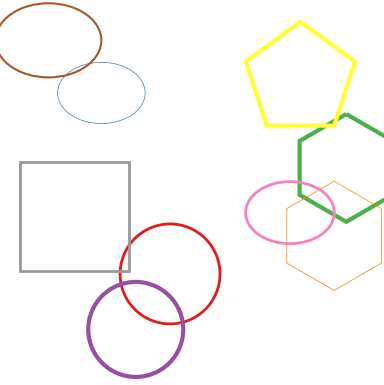[{"shape": "circle", "thickness": 2, "radius": 0.65, "center": [0.442, 0.288]}, {"shape": "oval", "thickness": 0.5, "radius": 0.57, "center": [0.263, 0.759]}, {"shape": "hexagon", "thickness": 3, "radius": 0.7, "center": [0.899, 0.564]}, {"shape": "circle", "thickness": 3, "radius": 0.62, "center": [0.353, 0.144]}, {"shape": "hexagon", "thickness": 0.5, "radius": 0.71, "center": [0.868, 0.388]}, {"shape": "pentagon", "thickness": 3, "radius": 0.75, "center": [0.78, 0.794]}, {"shape": "oval", "thickness": 1.5, "radius": 0.69, "center": [0.126, 0.895]}, {"shape": "oval", "thickness": 2, "radius": 0.58, "center": [0.753, 0.448]}, {"shape": "square", "thickness": 2, "radius": 0.71, "center": [0.194, 0.439]}]